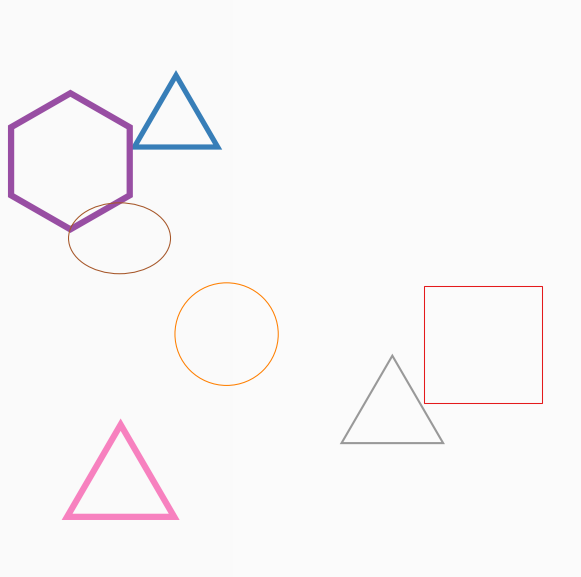[{"shape": "square", "thickness": 0.5, "radius": 0.51, "center": [0.831, 0.403]}, {"shape": "triangle", "thickness": 2.5, "radius": 0.41, "center": [0.303, 0.786]}, {"shape": "hexagon", "thickness": 3, "radius": 0.59, "center": [0.121, 0.72]}, {"shape": "circle", "thickness": 0.5, "radius": 0.44, "center": [0.39, 0.421]}, {"shape": "oval", "thickness": 0.5, "radius": 0.44, "center": [0.206, 0.587]}, {"shape": "triangle", "thickness": 3, "radius": 0.53, "center": [0.208, 0.157]}, {"shape": "triangle", "thickness": 1, "radius": 0.5, "center": [0.675, 0.282]}]